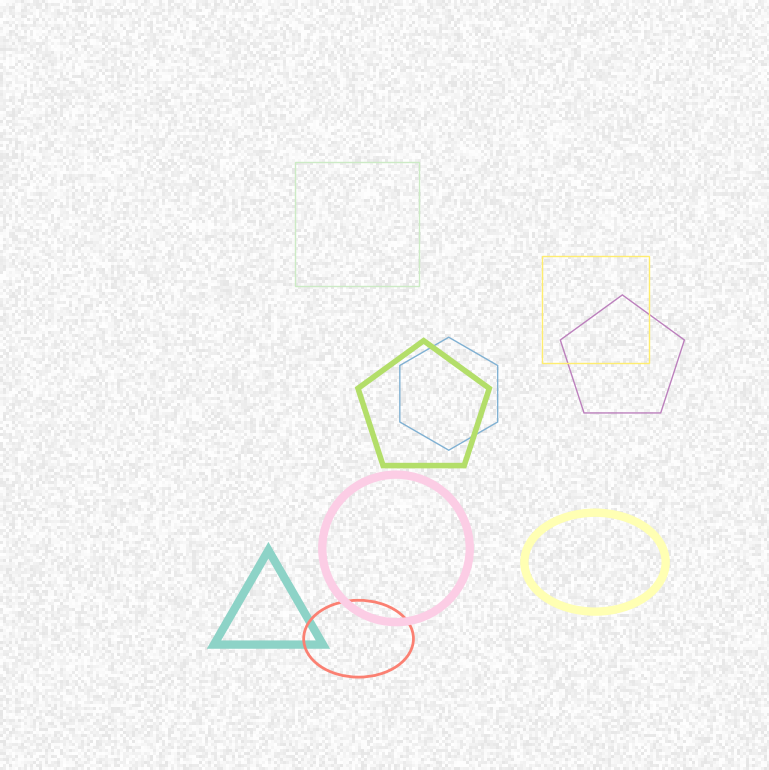[{"shape": "triangle", "thickness": 3, "radius": 0.41, "center": [0.349, 0.204]}, {"shape": "oval", "thickness": 3, "radius": 0.46, "center": [0.773, 0.27]}, {"shape": "oval", "thickness": 1, "radius": 0.36, "center": [0.466, 0.171]}, {"shape": "hexagon", "thickness": 0.5, "radius": 0.37, "center": [0.583, 0.489]}, {"shape": "pentagon", "thickness": 2, "radius": 0.45, "center": [0.55, 0.468]}, {"shape": "circle", "thickness": 3, "radius": 0.48, "center": [0.514, 0.288]}, {"shape": "pentagon", "thickness": 0.5, "radius": 0.42, "center": [0.808, 0.532]}, {"shape": "square", "thickness": 0.5, "radius": 0.4, "center": [0.464, 0.71]}, {"shape": "square", "thickness": 0.5, "radius": 0.35, "center": [0.773, 0.599]}]